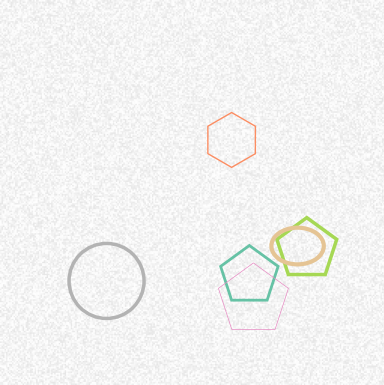[{"shape": "pentagon", "thickness": 2, "radius": 0.39, "center": [0.648, 0.284]}, {"shape": "hexagon", "thickness": 1, "radius": 0.36, "center": [0.602, 0.636]}, {"shape": "pentagon", "thickness": 0.5, "radius": 0.48, "center": [0.658, 0.222]}, {"shape": "pentagon", "thickness": 2.5, "radius": 0.41, "center": [0.797, 0.353]}, {"shape": "oval", "thickness": 3, "radius": 0.34, "center": [0.773, 0.361]}, {"shape": "circle", "thickness": 2.5, "radius": 0.49, "center": [0.277, 0.27]}]